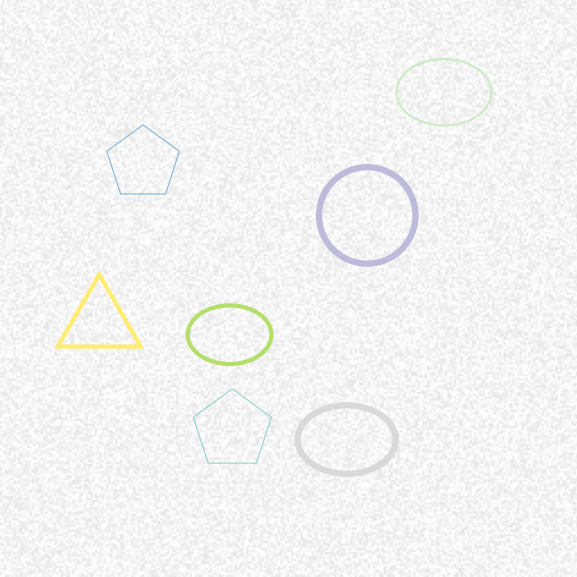[{"shape": "pentagon", "thickness": 0.5, "radius": 0.36, "center": [0.402, 0.255]}, {"shape": "circle", "thickness": 3, "radius": 0.42, "center": [0.636, 0.626]}, {"shape": "pentagon", "thickness": 0.5, "radius": 0.33, "center": [0.248, 0.717]}, {"shape": "oval", "thickness": 2, "radius": 0.36, "center": [0.398, 0.42]}, {"shape": "oval", "thickness": 3, "radius": 0.42, "center": [0.6, 0.238]}, {"shape": "oval", "thickness": 1, "radius": 0.41, "center": [0.769, 0.839]}, {"shape": "triangle", "thickness": 2, "radius": 0.42, "center": [0.172, 0.441]}]